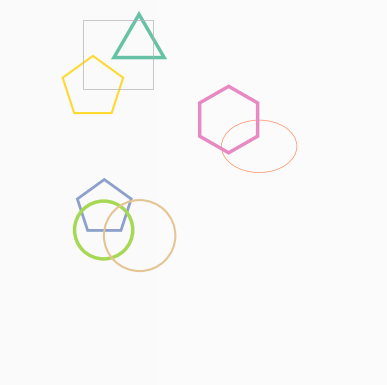[{"shape": "triangle", "thickness": 2.5, "radius": 0.37, "center": [0.359, 0.888]}, {"shape": "oval", "thickness": 0.5, "radius": 0.49, "center": [0.669, 0.62]}, {"shape": "pentagon", "thickness": 2, "radius": 0.37, "center": [0.269, 0.461]}, {"shape": "hexagon", "thickness": 2.5, "radius": 0.43, "center": [0.59, 0.689]}, {"shape": "circle", "thickness": 2.5, "radius": 0.38, "center": [0.267, 0.403]}, {"shape": "pentagon", "thickness": 1.5, "radius": 0.41, "center": [0.24, 0.773]}, {"shape": "circle", "thickness": 1.5, "radius": 0.46, "center": [0.36, 0.388]}, {"shape": "square", "thickness": 0.5, "radius": 0.45, "center": [0.304, 0.859]}]